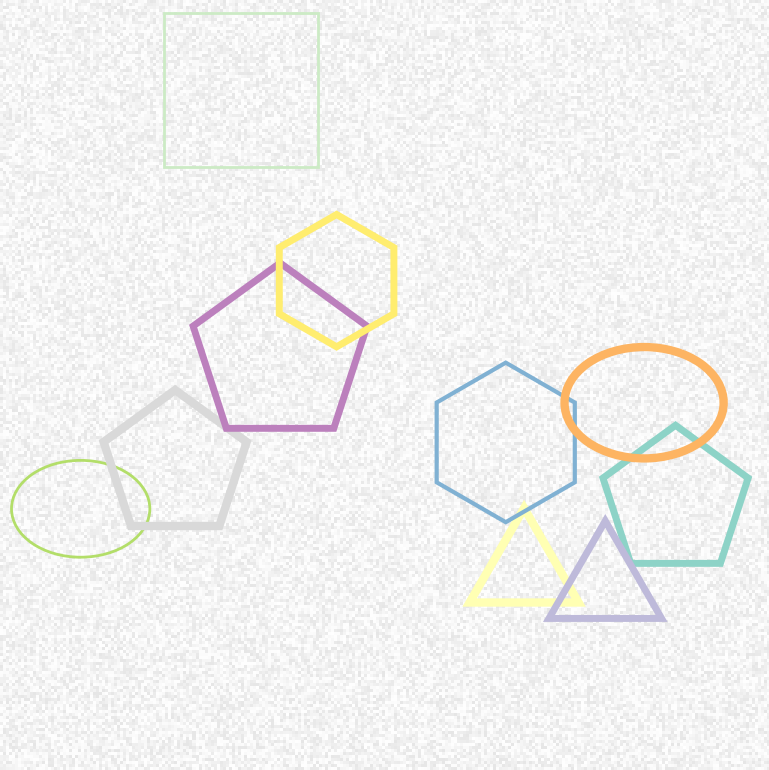[{"shape": "pentagon", "thickness": 2.5, "radius": 0.5, "center": [0.877, 0.349]}, {"shape": "triangle", "thickness": 3, "radius": 0.41, "center": [0.681, 0.258]}, {"shape": "triangle", "thickness": 2.5, "radius": 0.42, "center": [0.786, 0.239]}, {"shape": "hexagon", "thickness": 1.5, "radius": 0.52, "center": [0.657, 0.425]}, {"shape": "oval", "thickness": 3, "radius": 0.52, "center": [0.836, 0.477]}, {"shape": "oval", "thickness": 1, "radius": 0.45, "center": [0.105, 0.339]}, {"shape": "pentagon", "thickness": 3, "radius": 0.49, "center": [0.227, 0.396]}, {"shape": "pentagon", "thickness": 2.5, "radius": 0.59, "center": [0.364, 0.54]}, {"shape": "square", "thickness": 1, "radius": 0.5, "center": [0.313, 0.883]}, {"shape": "hexagon", "thickness": 2.5, "radius": 0.43, "center": [0.437, 0.636]}]